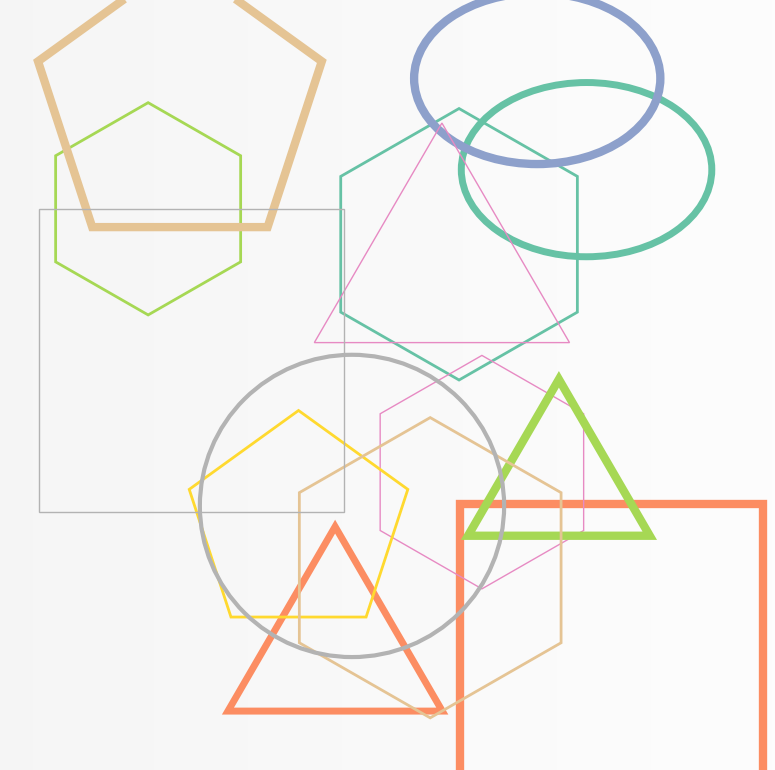[{"shape": "oval", "thickness": 2.5, "radius": 0.81, "center": [0.757, 0.78]}, {"shape": "hexagon", "thickness": 1, "radius": 0.88, "center": [0.592, 0.683]}, {"shape": "square", "thickness": 3, "radius": 0.98, "center": [0.789, 0.15]}, {"shape": "triangle", "thickness": 2.5, "radius": 0.8, "center": [0.432, 0.156]}, {"shape": "oval", "thickness": 3, "radius": 0.79, "center": [0.693, 0.898]}, {"shape": "triangle", "thickness": 0.5, "radius": 0.95, "center": [0.57, 0.65]}, {"shape": "hexagon", "thickness": 0.5, "radius": 0.76, "center": [0.622, 0.387]}, {"shape": "triangle", "thickness": 3, "radius": 0.68, "center": [0.721, 0.372]}, {"shape": "hexagon", "thickness": 1, "radius": 0.69, "center": [0.191, 0.729]}, {"shape": "pentagon", "thickness": 1, "radius": 0.74, "center": [0.385, 0.319]}, {"shape": "pentagon", "thickness": 3, "radius": 0.96, "center": [0.232, 0.861]}, {"shape": "hexagon", "thickness": 1, "radius": 0.97, "center": [0.555, 0.263]}, {"shape": "square", "thickness": 0.5, "radius": 0.98, "center": [0.247, 0.532]}, {"shape": "circle", "thickness": 1.5, "radius": 0.98, "center": [0.454, 0.343]}]